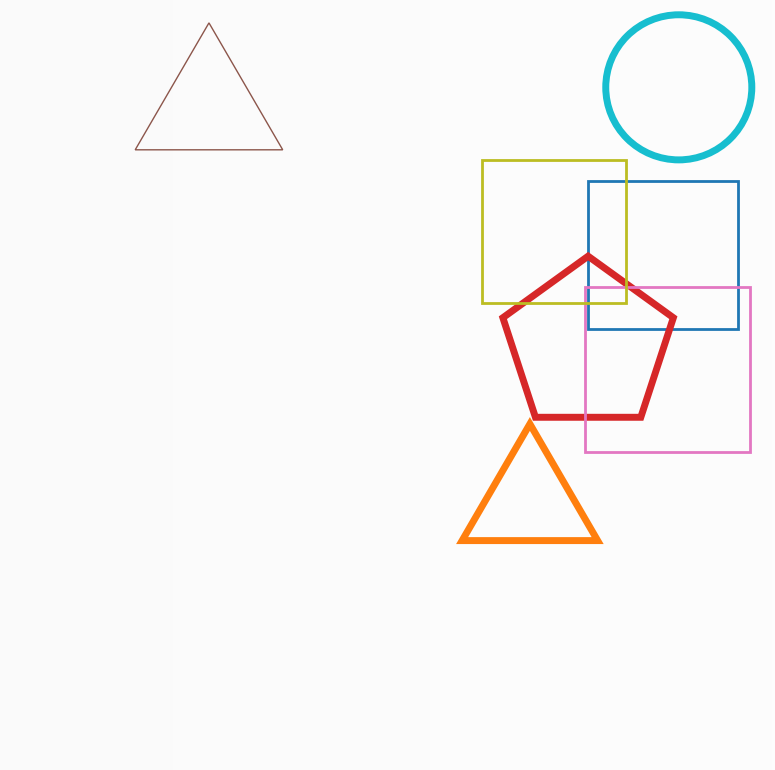[{"shape": "square", "thickness": 1, "radius": 0.48, "center": [0.855, 0.669]}, {"shape": "triangle", "thickness": 2.5, "radius": 0.5, "center": [0.684, 0.348]}, {"shape": "pentagon", "thickness": 2.5, "radius": 0.58, "center": [0.759, 0.552]}, {"shape": "triangle", "thickness": 0.5, "radius": 0.55, "center": [0.27, 0.86]}, {"shape": "square", "thickness": 1, "radius": 0.53, "center": [0.862, 0.52]}, {"shape": "square", "thickness": 1, "radius": 0.46, "center": [0.715, 0.699]}, {"shape": "circle", "thickness": 2.5, "radius": 0.47, "center": [0.876, 0.887]}]